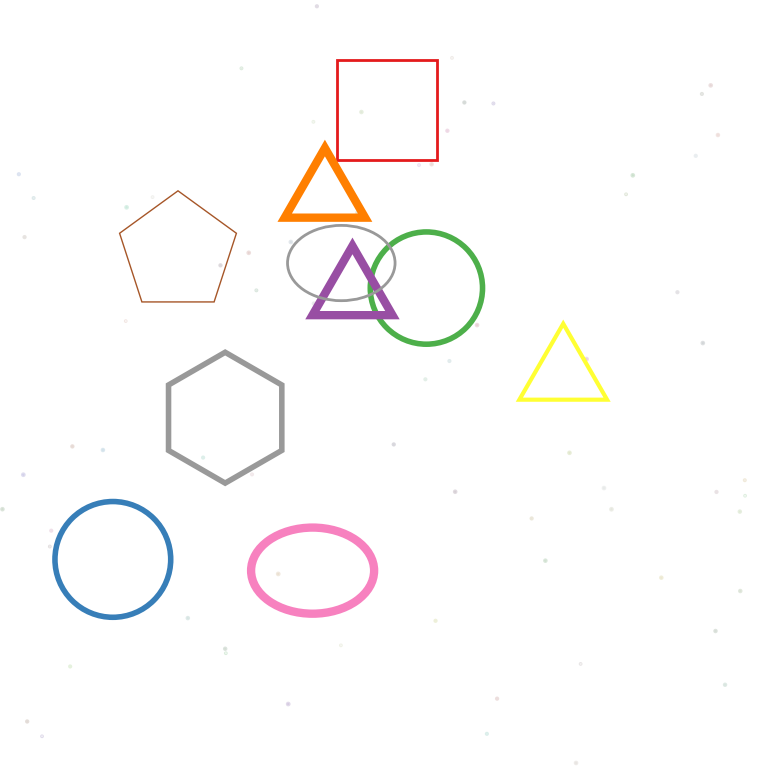[{"shape": "square", "thickness": 1, "radius": 0.33, "center": [0.502, 0.857]}, {"shape": "circle", "thickness": 2, "radius": 0.38, "center": [0.147, 0.273]}, {"shape": "circle", "thickness": 2, "radius": 0.36, "center": [0.554, 0.626]}, {"shape": "triangle", "thickness": 3, "radius": 0.3, "center": [0.458, 0.621]}, {"shape": "triangle", "thickness": 3, "radius": 0.3, "center": [0.422, 0.747]}, {"shape": "triangle", "thickness": 1.5, "radius": 0.33, "center": [0.731, 0.514]}, {"shape": "pentagon", "thickness": 0.5, "radius": 0.4, "center": [0.231, 0.672]}, {"shape": "oval", "thickness": 3, "radius": 0.4, "center": [0.406, 0.259]}, {"shape": "hexagon", "thickness": 2, "radius": 0.42, "center": [0.292, 0.458]}, {"shape": "oval", "thickness": 1, "radius": 0.35, "center": [0.443, 0.658]}]